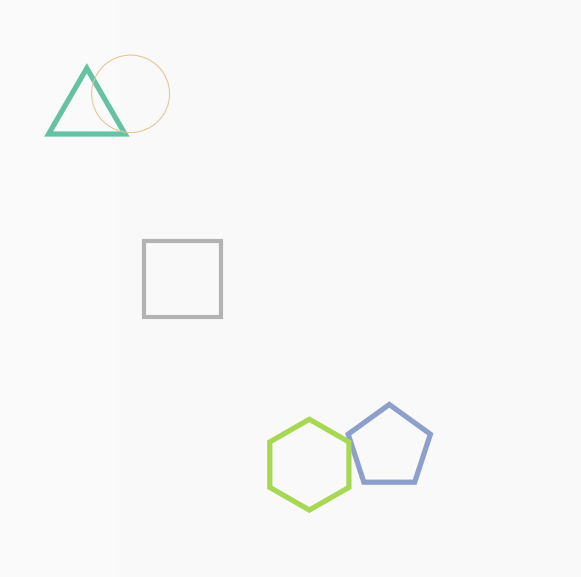[{"shape": "triangle", "thickness": 2.5, "radius": 0.38, "center": [0.149, 0.805]}, {"shape": "pentagon", "thickness": 2.5, "radius": 0.37, "center": [0.67, 0.224]}, {"shape": "hexagon", "thickness": 2.5, "radius": 0.39, "center": [0.532, 0.195]}, {"shape": "circle", "thickness": 0.5, "radius": 0.34, "center": [0.225, 0.837]}, {"shape": "square", "thickness": 2, "radius": 0.33, "center": [0.314, 0.515]}]